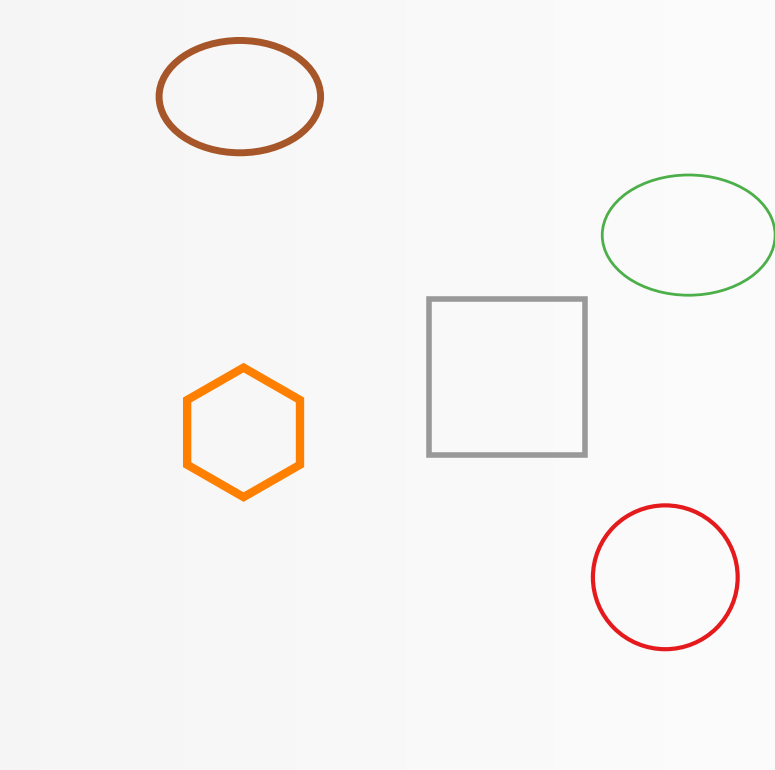[{"shape": "circle", "thickness": 1.5, "radius": 0.47, "center": [0.858, 0.25]}, {"shape": "oval", "thickness": 1, "radius": 0.56, "center": [0.889, 0.695]}, {"shape": "hexagon", "thickness": 3, "radius": 0.42, "center": [0.314, 0.438]}, {"shape": "oval", "thickness": 2.5, "radius": 0.52, "center": [0.309, 0.875]}, {"shape": "square", "thickness": 2, "radius": 0.51, "center": [0.654, 0.511]}]